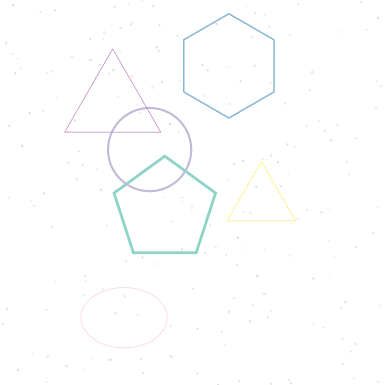[{"shape": "pentagon", "thickness": 2, "radius": 0.69, "center": [0.428, 0.456]}, {"shape": "circle", "thickness": 1.5, "radius": 0.54, "center": [0.389, 0.611]}, {"shape": "hexagon", "thickness": 1, "radius": 0.68, "center": [0.595, 0.829]}, {"shape": "oval", "thickness": 0.5, "radius": 0.56, "center": [0.322, 0.175]}, {"shape": "triangle", "thickness": 0.5, "radius": 0.72, "center": [0.293, 0.729]}, {"shape": "triangle", "thickness": 0.5, "radius": 0.51, "center": [0.679, 0.478]}]